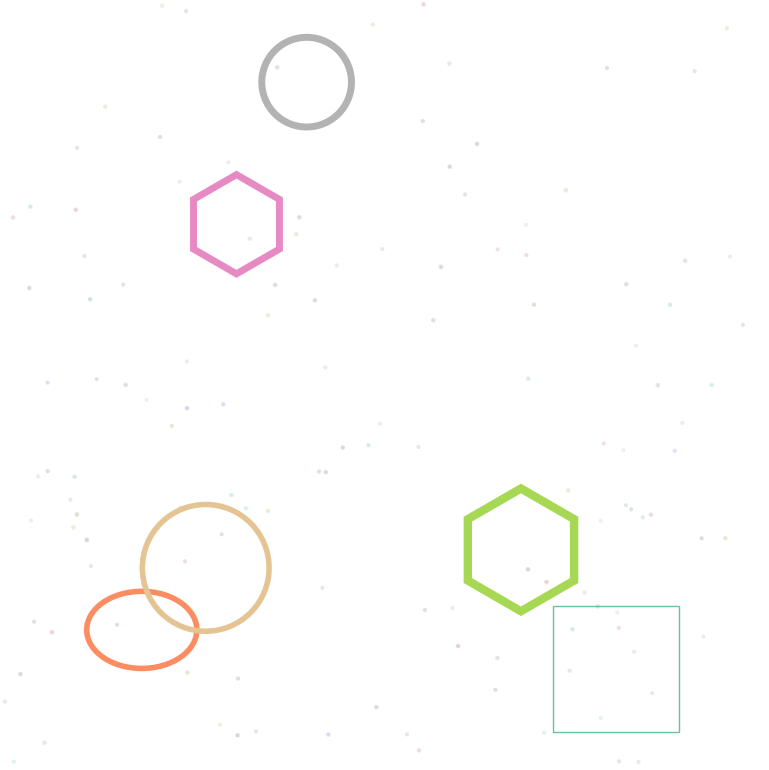[{"shape": "square", "thickness": 0.5, "radius": 0.41, "center": [0.8, 0.131]}, {"shape": "oval", "thickness": 2, "radius": 0.36, "center": [0.184, 0.182]}, {"shape": "hexagon", "thickness": 2.5, "radius": 0.32, "center": [0.307, 0.709]}, {"shape": "hexagon", "thickness": 3, "radius": 0.4, "center": [0.677, 0.286]}, {"shape": "circle", "thickness": 2, "radius": 0.41, "center": [0.267, 0.263]}, {"shape": "circle", "thickness": 2.5, "radius": 0.29, "center": [0.398, 0.893]}]